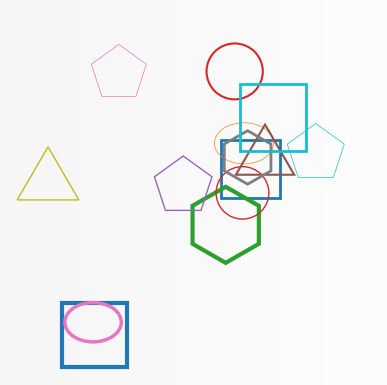[{"shape": "square", "thickness": 3, "radius": 0.42, "center": [0.243, 0.13]}, {"shape": "square", "thickness": 2, "radius": 0.38, "center": [0.647, 0.561]}, {"shape": "oval", "thickness": 0.5, "radius": 0.38, "center": [0.63, 0.628]}, {"shape": "hexagon", "thickness": 3, "radius": 0.49, "center": [0.582, 0.416]}, {"shape": "circle", "thickness": 1.5, "radius": 0.36, "center": [0.606, 0.815]}, {"shape": "circle", "thickness": 1, "radius": 0.34, "center": [0.626, 0.499]}, {"shape": "pentagon", "thickness": 1, "radius": 0.39, "center": [0.473, 0.517]}, {"shape": "triangle", "thickness": 1.5, "radius": 0.43, "center": [0.684, 0.59]}, {"shape": "pentagon", "thickness": 0.5, "radius": 0.37, "center": [0.307, 0.81]}, {"shape": "oval", "thickness": 2.5, "radius": 0.36, "center": [0.24, 0.163]}, {"shape": "hexagon", "thickness": 2, "radius": 0.35, "center": [0.639, 0.591]}, {"shape": "triangle", "thickness": 1, "radius": 0.46, "center": [0.124, 0.527]}, {"shape": "square", "thickness": 2, "radius": 0.43, "center": [0.704, 0.695]}, {"shape": "pentagon", "thickness": 0.5, "radius": 0.39, "center": [0.815, 0.602]}]